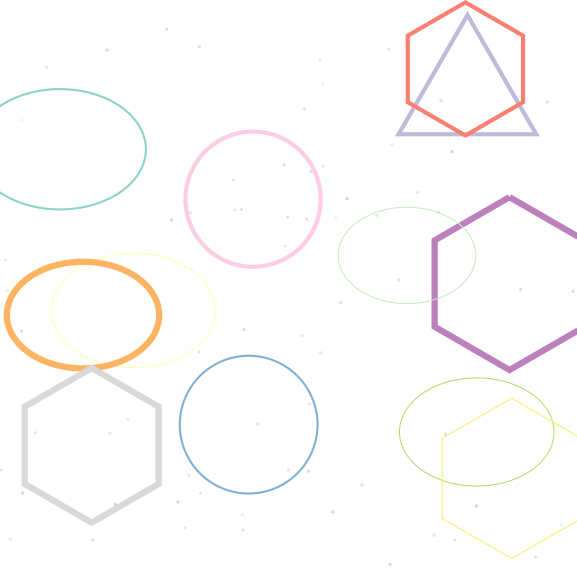[{"shape": "oval", "thickness": 1, "radius": 0.74, "center": [0.104, 0.741]}, {"shape": "oval", "thickness": 0.5, "radius": 0.71, "center": [0.231, 0.462]}, {"shape": "triangle", "thickness": 2, "radius": 0.69, "center": [0.809, 0.835]}, {"shape": "hexagon", "thickness": 2, "radius": 0.58, "center": [0.806, 0.88]}, {"shape": "circle", "thickness": 1, "radius": 0.6, "center": [0.431, 0.264]}, {"shape": "oval", "thickness": 3, "radius": 0.66, "center": [0.144, 0.454]}, {"shape": "oval", "thickness": 0.5, "radius": 0.67, "center": [0.826, 0.251]}, {"shape": "circle", "thickness": 2, "radius": 0.59, "center": [0.438, 0.654]}, {"shape": "hexagon", "thickness": 3, "radius": 0.67, "center": [0.159, 0.228]}, {"shape": "hexagon", "thickness": 3, "radius": 0.75, "center": [0.882, 0.508]}, {"shape": "oval", "thickness": 0.5, "radius": 0.6, "center": [0.705, 0.557]}, {"shape": "hexagon", "thickness": 0.5, "radius": 0.69, "center": [0.886, 0.171]}]